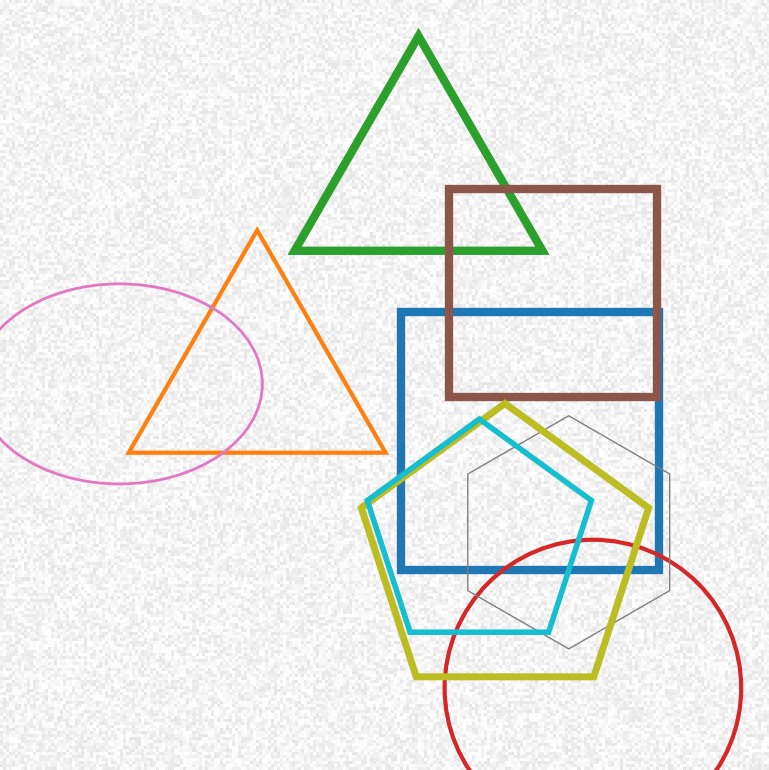[{"shape": "square", "thickness": 3, "radius": 0.84, "center": [0.688, 0.427]}, {"shape": "triangle", "thickness": 1.5, "radius": 0.96, "center": [0.334, 0.508]}, {"shape": "triangle", "thickness": 3, "radius": 0.93, "center": [0.544, 0.767]}, {"shape": "circle", "thickness": 1.5, "radius": 0.96, "center": [0.77, 0.106]}, {"shape": "square", "thickness": 3, "radius": 0.68, "center": [0.718, 0.62]}, {"shape": "oval", "thickness": 1, "radius": 0.93, "center": [0.155, 0.501]}, {"shape": "hexagon", "thickness": 0.5, "radius": 0.76, "center": [0.739, 0.309]}, {"shape": "pentagon", "thickness": 2.5, "radius": 0.98, "center": [0.656, 0.28]}, {"shape": "pentagon", "thickness": 2, "radius": 0.77, "center": [0.623, 0.303]}]